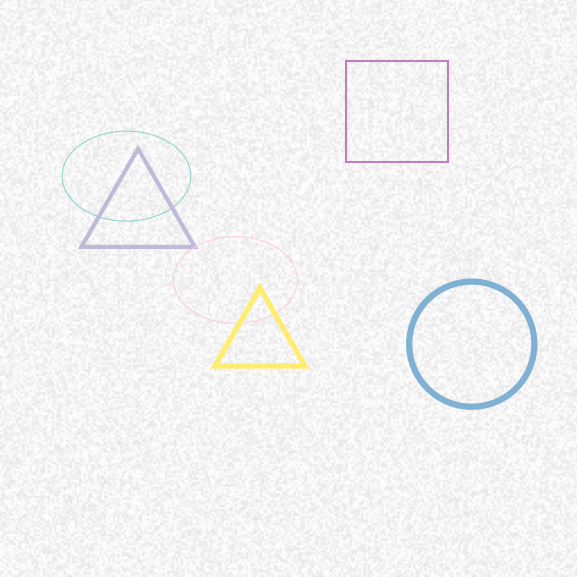[{"shape": "oval", "thickness": 0.5, "radius": 0.56, "center": [0.219, 0.694]}, {"shape": "triangle", "thickness": 2, "radius": 0.57, "center": [0.239, 0.628]}, {"shape": "circle", "thickness": 3, "radius": 0.54, "center": [0.817, 0.403]}, {"shape": "oval", "thickness": 0.5, "radius": 0.54, "center": [0.408, 0.514]}, {"shape": "square", "thickness": 1, "radius": 0.44, "center": [0.687, 0.806]}, {"shape": "triangle", "thickness": 2.5, "radius": 0.45, "center": [0.45, 0.41]}]